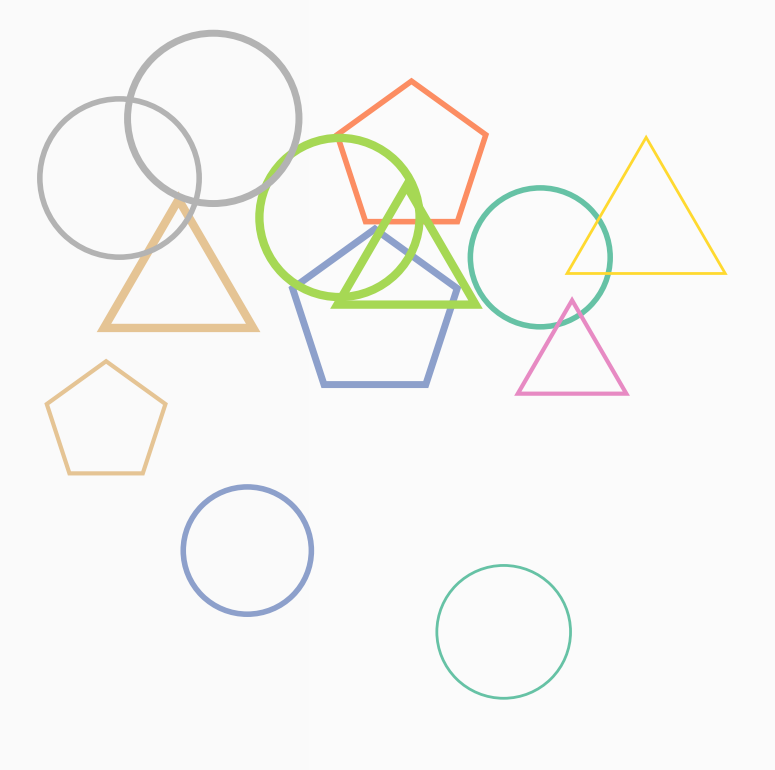[{"shape": "circle", "thickness": 1, "radius": 0.43, "center": [0.65, 0.179]}, {"shape": "circle", "thickness": 2, "radius": 0.45, "center": [0.697, 0.666]}, {"shape": "pentagon", "thickness": 2, "radius": 0.5, "center": [0.531, 0.794]}, {"shape": "pentagon", "thickness": 2.5, "radius": 0.56, "center": [0.484, 0.591]}, {"shape": "circle", "thickness": 2, "radius": 0.41, "center": [0.319, 0.285]}, {"shape": "triangle", "thickness": 1.5, "radius": 0.4, "center": [0.738, 0.529]}, {"shape": "circle", "thickness": 3, "radius": 0.52, "center": [0.438, 0.718]}, {"shape": "triangle", "thickness": 3, "radius": 0.51, "center": [0.524, 0.656]}, {"shape": "triangle", "thickness": 1, "radius": 0.59, "center": [0.834, 0.704]}, {"shape": "pentagon", "thickness": 1.5, "radius": 0.4, "center": [0.137, 0.45]}, {"shape": "triangle", "thickness": 3, "radius": 0.56, "center": [0.23, 0.63]}, {"shape": "circle", "thickness": 2, "radius": 0.51, "center": [0.154, 0.769]}, {"shape": "circle", "thickness": 2.5, "radius": 0.55, "center": [0.275, 0.846]}]